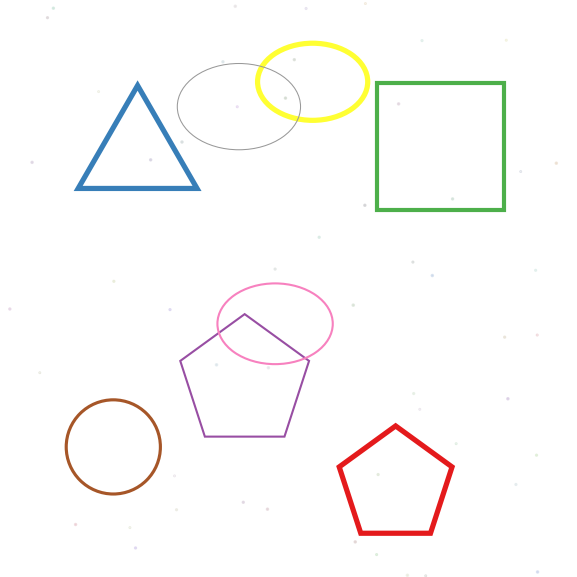[{"shape": "pentagon", "thickness": 2.5, "radius": 0.51, "center": [0.685, 0.159]}, {"shape": "triangle", "thickness": 2.5, "radius": 0.59, "center": [0.238, 0.732]}, {"shape": "square", "thickness": 2, "radius": 0.55, "center": [0.763, 0.745]}, {"shape": "pentagon", "thickness": 1, "radius": 0.59, "center": [0.424, 0.338]}, {"shape": "oval", "thickness": 2.5, "radius": 0.48, "center": [0.541, 0.858]}, {"shape": "circle", "thickness": 1.5, "radius": 0.41, "center": [0.196, 0.225]}, {"shape": "oval", "thickness": 1, "radius": 0.5, "center": [0.476, 0.438]}, {"shape": "oval", "thickness": 0.5, "radius": 0.53, "center": [0.414, 0.814]}]